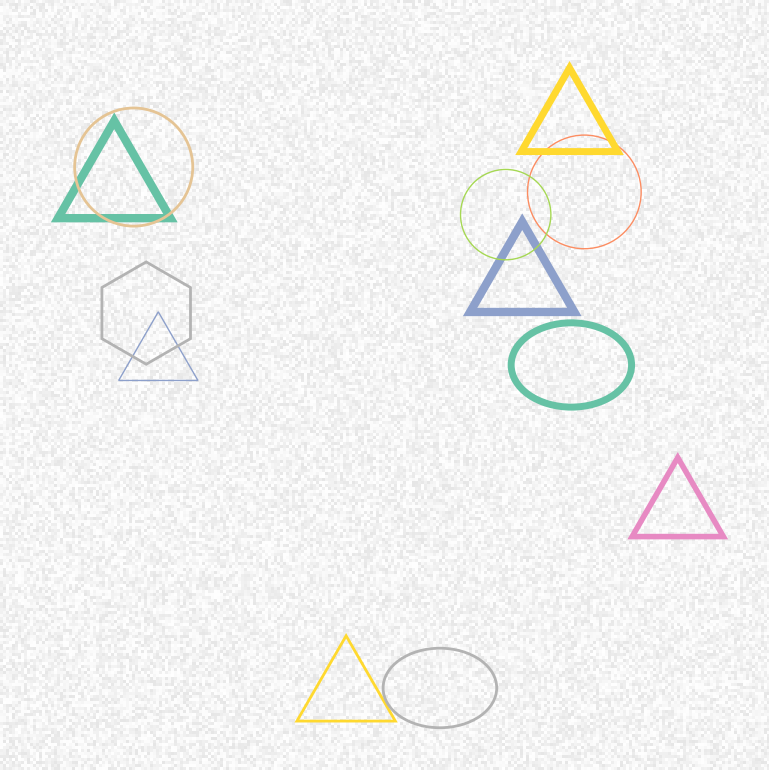[{"shape": "oval", "thickness": 2.5, "radius": 0.39, "center": [0.742, 0.526]}, {"shape": "triangle", "thickness": 3, "radius": 0.42, "center": [0.148, 0.759]}, {"shape": "circle", "thickness": 0.5, "radius": 0.37, "center": [0.759, 0.751]}, {"shape": "triangle", "thickness": 3, "radius": 0.39, "center": [0.678, 0.634]}, {"shape": "triangle", "thickness": 0.5, "radius": 0.3, "center": [0.206, 0.536]}, {"shape": "triangle", "thickness": 2, "radius": 0.34, "center": [0.88, 0.337]}, {"shape": "circle", "thickness": 0.5, "radius": 0.29, "center": [0.657, 0.721]}, {"shape": "triangle", "thickness": 2.5, "radius": 0.36, "center": [0.74, 0.839]}, {"shape": "triangle", "thickness": 1, "radius": 0.37, "center": [0.45, 0.1]}, {"shape": "circle", "thickness": 1, "radius": 0.38, "center": [0.174, 0.783]}, {"shape": "hexagon", "thickness": 1, "radius": 0.33, "center": [0.19, 0.593]}, {"shape": "oval", "thickness": 1, "radius": 0.37, "center": [0.571, 0.107]}]